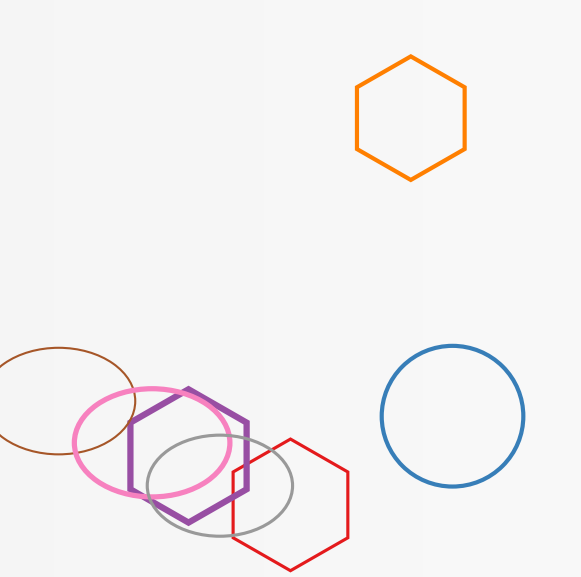[{"shape": "hexagon", "thickness": 1.5, "radius": 0.57, "center": [0.5, 0.125]}, {"shape": "circle", "thickness": 2, "radius": 0.61, "center": [0.779, 0.278]}, {"shape": "hexagon", "thickness": 3, "radius": 0.58, "center": [0.324, 0.21]}, {"shape": "hexagon", "thickness": 2, "radius": 0.53, "center": [0.707, 0.795]}, {"shape": "oval", "thickness": 1, "radius": 0.66, "center": [0.101, 0.305]}, {"shape": "oval", "thickness": 2.5, "radius": 0.67, "center": [0.262, 0.232]}, {"shape": "oval", "thickness": 1.5, "radius": 0.63, "center": [0.378, 0.158]}]